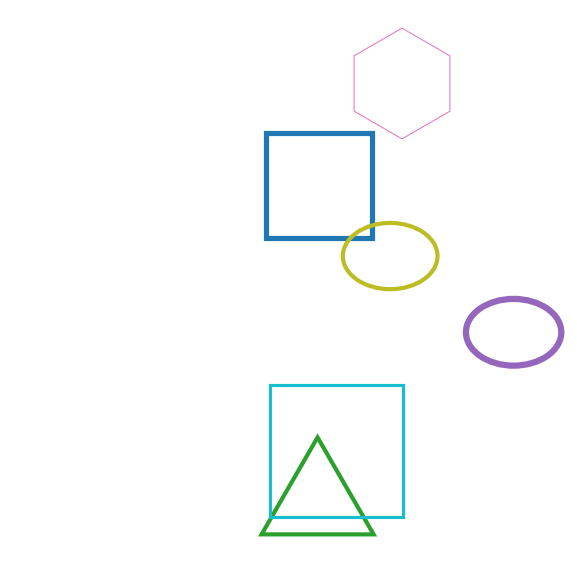[{"shape": "square", "thickness": 2.5, "radius": 0.46, "center": [0.552, 0.678]}, {"shape": "triangle", "thickness": 2, "radius": 0.56, "center": [0.55, 0.13]}, {"shape": "oval", "thickness": 3, "radius": 0.41, "center": [0.889, 0.424]}, {"shape": "hexagon", "thickness": 0.5, "radius": 0.48, "center": [0.696, 0.855]}, {"shape": "oval", "thickness": 2, "radius": 0.41, "center": [0.676, 0.556]}, {"shape": "square", "thickness": 1.5, "radius": 0.57, "center": [0.582, 0.218]}]